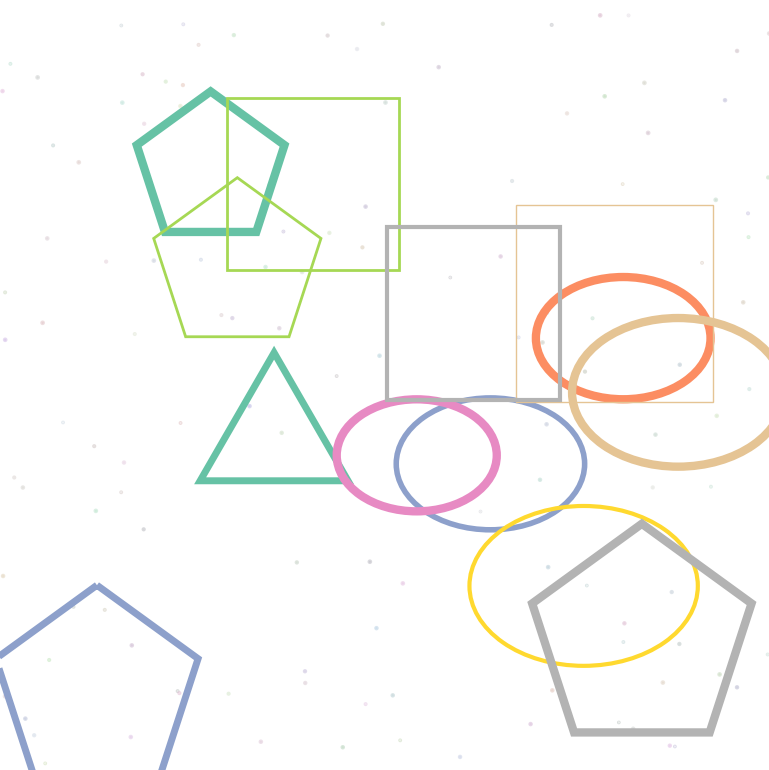[{"shape": "pentagon", "thickness": 3, "radius": 0.5, "center": [0.274, 0.78]}, {"shape": "triangle", "thickness": 2.5, "radius": 0.55, "center": [0.356, 0.431]}, {"shape": "oval", "thickness": 3, "radius": 0.57, "center": [0.809, 0.561]}, {"shape": "oval", "thickness": 2, "radius": 0.61, "center": [0.637, 0.398]}, {"shape": "pentagon", "thickness": 2.5, "radius": 0.69, "center": [0.126, 0.102]}, {"shape": "oval", "thickness": 3, "radius": 0.52, "center": [0.541, 0.409]}, {"shape": "square", "thickness": 1, "radius": 0.56, "center": [0.406, 0.761]}, {"shape": "pentagon", "thickness": 1, "radius": 0.57, "center": [0.308, 0.655]}, {"shape": "oval", "thickness": 1.5, "radius": 0.74, "center": [0.758, 0.239]}, {"shape": "oval", "thickness": 3, "radius": 0.69, "center": [0.881, 0.49]}, {"shape": "square", "thickness": 0.5, "radius": 0.64, "center": [0.798, 0.606]}, {"shape": "square", "thickness": 1.5, "radius": 0.56, "center": [0.615, 0.593]}, {"shape": "pentagon", "thickness": 3, "radius": 0.75, "center": [0.834, 0.17]}]